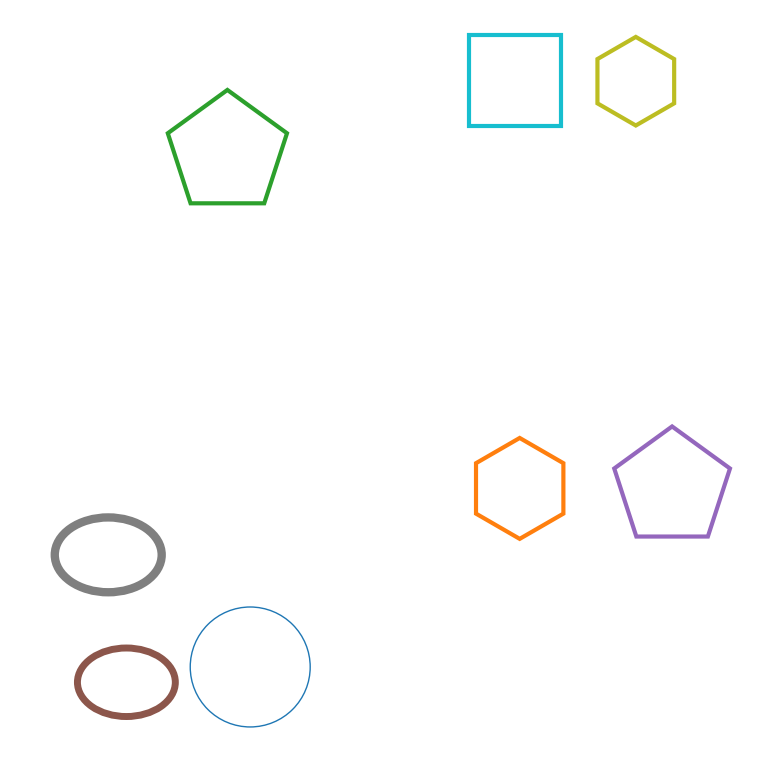[{"shape": "circle", "thickness": 0.5, "radius": 0.39, "center": [0.325, 0.134]}, {"shape": "hexagon", "thickness": 1.5, "radius": 0.33, "center": [0.675, 0.366]}, {"shape": "pentagon", "thickness": 1.5, "radius": 0.41, "center": [0.295, 0.802]}, {"shape": "pentagon", "thickness": 1.5, "radius": 0.4, "center": [0.873, 0.367]}, {"shape": "oval", "thickness": 2.5, "radius": 0.32, "center": [0.164, 0.114]}, {"shape": "oval", "thickness": 3, "radius": 0.35, "center": [0.141, 0.279]}, {"shape": "hexagon", "thickness": 1.5, "radius": 0.29, "center": [0.826, 0.895]}, {"shape": "square", "thickness": 1.5, "radius": 0.3, "center": [0.669, 0.895]}]